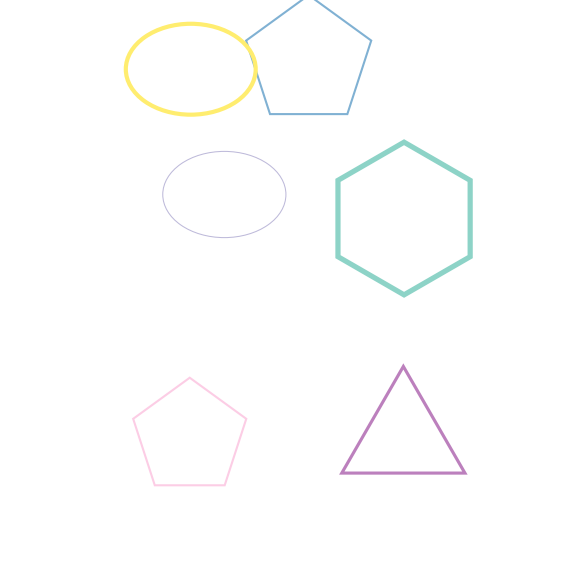[{"shape": "hexagon", "thickness": 2.5, "radius": 0.66, "center": [0.7, 0.621]}, {"shape": "oval", "thickness": 0.5, "radius": 0.53, "center": [0.388, 0.662]}, {"shape": "pentagon", "thickness": 1, "radius": 0.57, "center": [0.535, 0.894]}, {"shape": "pentagon", "thickness": 1, "radius": 0.51, "center": [0.329, 0.242]}, {"shape": "triangle", "thickness": 1.5, "radius": 0.62, "center": [0.698, 0.241]}, {"shape": "oval", "thickness": 2, "radius": 0.56, "center": [0.33, 0.879]}]